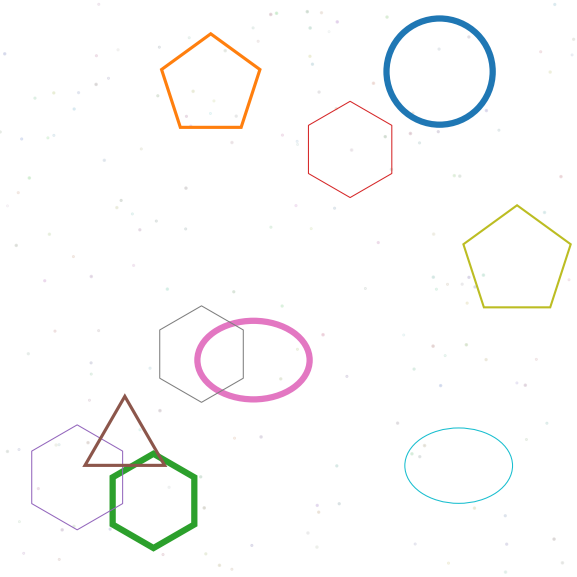[{"shape": "circle", "thickness": 3, "radius": 0.46, "center": [0.761, 0.875]}, {"shape": "pentagon", "thickness": 1.5, "radius": 0.45, "center": [0.365, 0.851]}, {"shape": "hexagon", "thickness": 3, "radius": 0.41, "center": [0.266, 0.132]}, {"shape": "hexagon", "thickness": 0.5, "radius": 0.42, "center": [0.606, 0.74]}, {"shape": "hexagon", "thickness": 0.5, "radius": 0.45, "center": [0.134, 0.173]}, {"shape": "triangle", "thickness": 1.5, "radius": 0.4, "center": [0.216, 0.233]}, {"shape": "oval", "thickness": 3, "radius": 0.49, "center": [0.439, 0.376]}, {"shape": "hexagon", "thickness": 0.5, "radius": 0.42, "center": [0.349, 0.386]}, {"shape": "pentagon", "thickness": 1, "radius": 0.49, "center": [0.895, 0.546]}, {"shape": "oval", "thickness": 0.5, "radius": 0.47, "center": [0.794, 0.193]}]